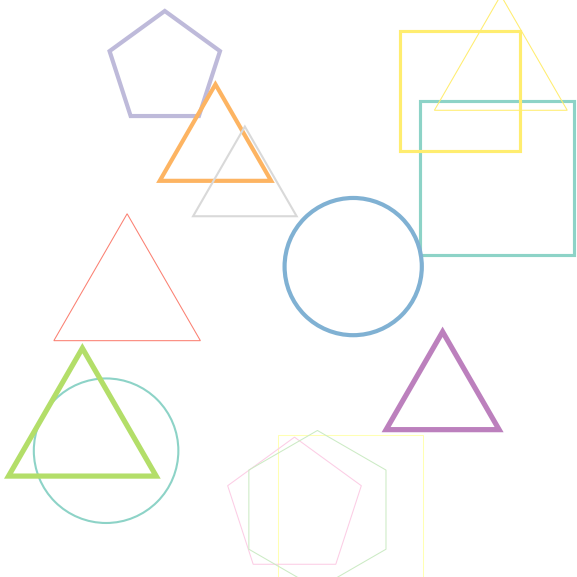[{"shape": "circle", "thickness": 1, "radius": 0.63, "center": [0.184, 0.219]}, {"shape": "square", "thickness": 1.5, "radius": 0.66, "center": [0.861, 0.691]}, {"shape": "square", "thickness": 0.5, "radius": 0.63, "center": [0.606, 0.121]}, {"shape": "pentagon", "thickness": 2, "radius": 0.5, "center": [0.285, 0.88]}, {"shape": "triangle", "thickness": 0.5, "radius": 0.73, "center": [0.22, 0.482]}, {"shape": "circle", "thickness": 2, "radius": 0.59, "center": [0.612, 0.538]}, {"shape": "triangle", "thickness": 2, "radius": 0.56, "center": [0.373, 0.742]}, {"shape": "triangle", "thickness": 2.5, "radius": 0.74, "center": [0.143, 0.249]}, {"shape": "pentagon", "thickness": 0.5, "radius": 0.61, "center": [0.51, 0.12]}, {"shape": "triangle", "thickness": 1, "radius": 0.52, "center": [0.424, 0.676]}, {"shape": "triangle", "thickness": 2.5, "radius": 0.56, "center": [0.766, 0.312]}, {"shape": "hexagon", "thickness": 0.5, "radius": 0.69, "center": [0.55, 0.117]}, {"shape": "square", "thickness": 1.5, "radius": 0.52, "center": [0.797, 0.841]}, {"shape": "triangle", "thickness": 0.5, "radius": 0.66, "center": [0.867, 0.875]}]